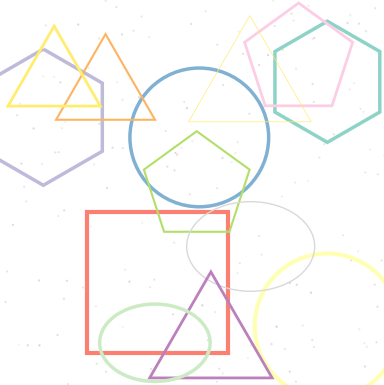[{"shape": "hexagon", "thickness": 2.5, "radius": 0.79, "center": [0.85, 0.788]}, {"shape": "circle", "thickness": 3, "radius": 0.94, "center": [0.85, 0.154]}, {"shape": "hexagon", "thickness": 2.5, "radius": 0.88, "center": [0.113, 0.696]}, {"shape": "square", "thickness": 3, "radius": 0.92, "center": [0.408, 0.266]}, {"shape": "circle", "thickness": 2.5, "radius": 0.9, "center": [0.518, 0.643]}, {"shape": "triangle", "thickness": 1.5, "radius": 0.74, "center": [0.274, 0.763]}, {"shape": "pentagon", "thickness": 1.5, "radius": 0.72, "center": [0.511, 0.515]}, {"shape": "pentagon", "thickness": 2, "radius": 0.74, "center": [0.776, 0.845]}, {"shape": "oval", "thickness": 1, "radius": 0.83, "center": [0.651, 0.36]}, {"shape": "triangle", "thickness": 2, "radius": 0.92, "center": [0.548, 0.11]}, {"shape": "oval", "thickness": 2.5, "radius": 0.72, "center": [0.402, 0.11]}, {"shape": "triangle", "thickness": 0.5, "radius": 0.92, "center": [0.649, 0.776]}, {"shape": "triangle", "thickness": 2, "radius": 0.69, "center": [0.141, 0.794]}]